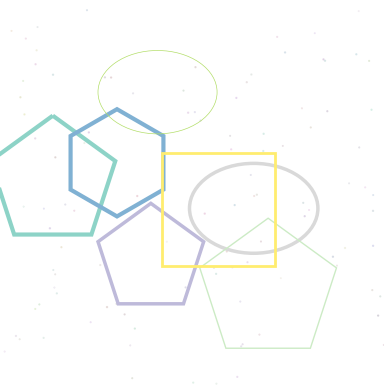[{"shape": "pentagon", "thickness": 3, "radius": 0.85, "center": [0.137, 0.529]}, {"shape": "pentagon", "thickness": 2.5, "radius": 0.72, "center": [0.392, 0.328]}, {"shape": "hexagon", "thickness": 3, "radius": 0.7, "center": [0.304, 0.577]}, {"shape": "oval", "thickness": 0.5, "radius": 0.77, "center": [0.409, 0.761]}, {"shape": "oval", "thickness": 2.5, "radius": 0.83, "center": [0.659, 0.459]}, {"shape": "pentagon", "thickness": 1, "radius": 0.93, "center": [0.696, 0.247]}, {"shape": "square", "thickness": 2, "radius": 0.74, "center": [0.567, 0.456]}]